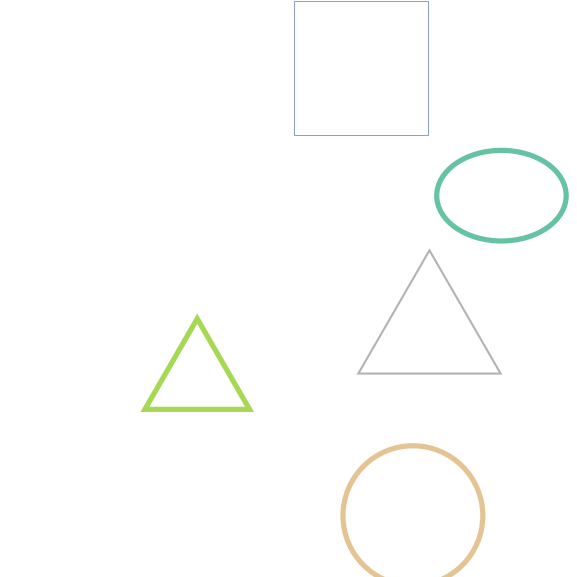[{"shape": "oval", "thickness": 2.5, "radius": 0.56, "center": [0.868, 0.66]}, {"shape": "square", "thickness": 0.5, "radius": 0.58, "center": [0.625, 0.882]}, {"shape": "triangle", "thickness": 2.5, "radius": 0.52, "center": [0.342, 0.343]}, {"shape": "circle", "thickness": 2.5, "radius": 0.61, "center": [0.715, 0.106]}, {"shape": "triangle", "thickness": 1, "radius": 0.71, "center": [0.744, 0.423]}]